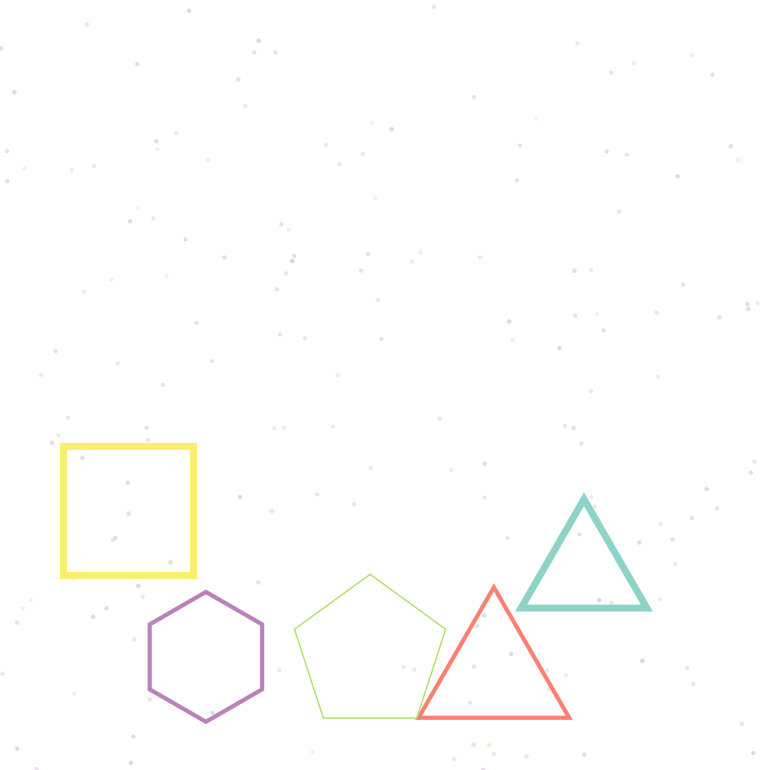[{"shape": "triangle", "thickness": 2.5, "radius": 0.47, "center": [0.758, 0.257]}, {"shape": "triangle", "thickness": 1.5, "radius": 0.56, "center": [0.641, 0.124]}, {"shape": "pentagon", "thickness": 0.5, "radius": 0.52, "center": [0.481, 0.151]}, {"shape": "hexagon", "thickness": 1.5, "radius": 0.42, "center": [0.267, 0.147]}, {"shape": "square", "thickness": 2.5, "radius": 0.42, "center": [0.166, 0.337]}]